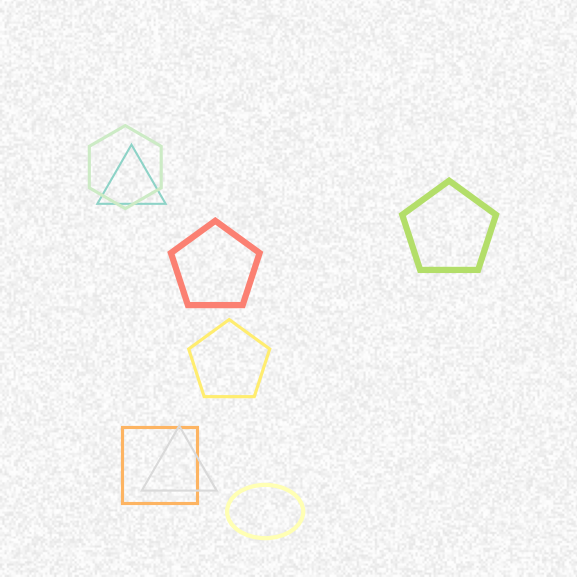[{"shape": "triangle", "thickness": 1, "radius": 0.34, "center": [0.228, 0.68]}, {"shape": "oval", "thickness": 2, "radius": 0.33, "center": [0.459, 0.113]}, {"shape": "pentagon", "thickness": 3, "radius": 0.4, "center": [0.373, 0.536]}, {"shape": "square", "thickness": 1.5, "radius": 0.33, "center": [0.276, 0.194]}, {"shape": "pentagon", "thickness": 3, "radius": 0.43, "center": [0.778, 0.601]}, {"shape": "triangle", "thickness": 1, "radius": 0.37, "center": [0.31, 0.187]}, {"shape": "hexagon", "thickness": 1.5, "radius": 0.36, "center": [0.217, 0.71]}, {"shape": "pentagon", "thickness": 1.5, "radius": 0.37, "center": [0.397, 0.372]}]